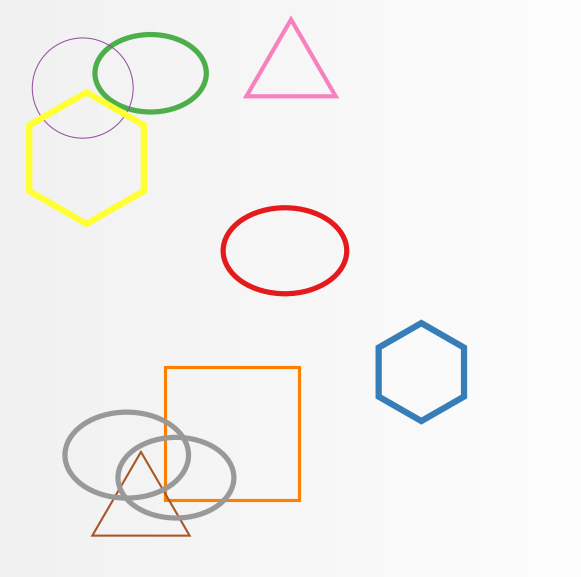[{"shape": "oval", "thickness": 2.5, "radius": 0.53, "center": [0.49, 0.565]}, {"shape": "hexagon", "thickness": 3, "radius": 0.42, "center": [0.725, 0.355]}, {"shape": "oval", "thickness": 2.5, "radius": 0.48, "center": [0.259, 0.872]}, {"shape": "circle", "thickness": 0.5, "radius": 0.43, "center": [0.142, 0.847]}, {"shape": "square", "thickness": 1.5, "radius": 0.58, "center": [0.399, 0.248]}, {"shape": "hexagon", "thickness": 3, "radius": 0.57, "center": [0.149, 0.725]}, {"shape": "triangle", "thickness": 1, "radius": 0.48, "center": [0.243, 0.12]}, {"shape": "triangle", "thickness": 2, "radius": 0.44, "center": [0.501, 0.877]}, {"shape": "oval", "thickness": 2.5, "radius": 0.5, "center": [0.303, 0.172]}, {"shape": "oval", "thickness": 2.5, "radius": 0.53, "center": [0.218, 0.211]}]